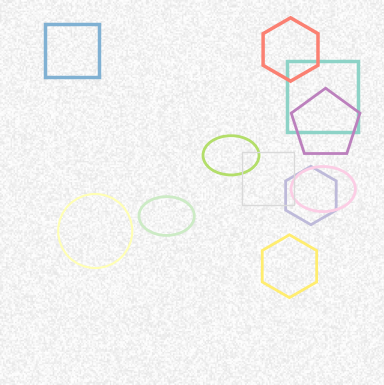[{"shape": "square", "thickness": 2.5, "radius": 0.46, "center": [0.838, 0.749]}, {"shape": "circle", "thickness": 1.5, "radius": 0.48, "center": [0.247, 0.4]}, {"shape": "hexagon", "thickness": 2, "radius": 0.38, "center": [0.808, 0.492]}, {"shape": "hexagon", "thickness": 2.5, "radius": 0.41, "center": [0.755, 0.871]}, {"shape": "square", "thickness": 2.5, "radius": 0.35, "center": [0.187, 0.869]}, {"shape": "oval", "thickness": 2, "radius": 0.36, "center": [0.6, 0.597]}, {"shape": "oval", "thickness": 2, "radius": 0.42, "center": [0.84, 0.509]}, {"shape": "square", "thickness": 1, "radius": 0.34, "center": [0.697, 0.536]}, {"shape": "pentagon", "thickness": 2, "radius": 0.47, "center": [0.846, 0.677]}, {"shape": "oval", "thickness": 2, "radius": 0.36, "center": [0.433, 0.439]}, {"shape": "hexagon", "thickness": 2, "radius": 0.41, "center": [0.752, 0.309]}]